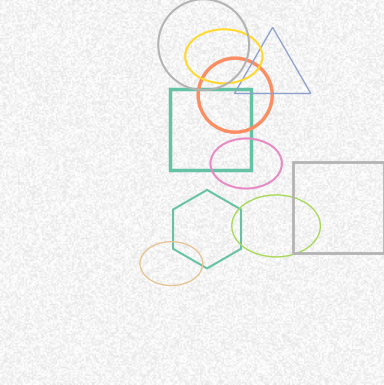[{"shape": "hexagon", "thickness": 1.5, "radius": 0.51, "center": [0.538, 0.405]}, {"shape": "square", "thickness": 2.5, "radius": 0.53, "center": [0.546, 0.663]}, {"shape": "circle", "thickness": 2.5, "radius": 0.48, "center": [0.611, 0.753]}, {"shape": "triangle", "thickness": 1, "radius": 0.57, "center": [0.708, 0.814]}, {"shape": "oval", "thickness": 1.5, "radius": 0.46, "center": [0.639, 0.575]}, {"shape": "oval", "thickness": 1, "radius": 0.58, "center": [0.717, 0.413]}, {"shape": "oval", "thickness": 1.5, "radius": 0.5, "center": [0.581, 0.854]}, {"shape": "oval", "thickness": 1, "radius": 0.41, "center": [0.445, 0.315]}, {"shape": "circle", "thickness": 1.5, "radius": 0.59, "center": [0.529, 0.884]}, {"shape": "square", "thickness": 2, "radius": 0.59, "center": [0.88, 0.46]}]